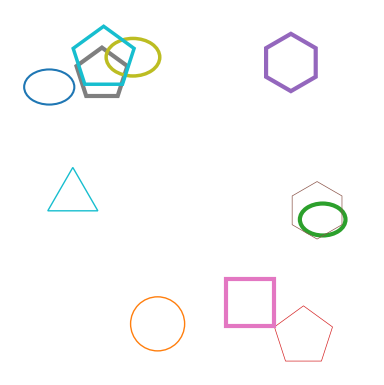[{"shape": "oval", "thickness": 1.5, "radius": 0.33, "center": [0.128, 0.774]}, {"shape": "circle", "thickness": 1, "radius": 0.35, "center": [0.409, 0.159]}, {"shape": "oval", "thickness": 3, "radius": 0.3, "center": [0.838, 0.43]}, {"shape": "pentagon", "thickness": 0.5, "radius": 0.4, "center": [0.788, 0.126]}, {"shape": "hexagon", "thickness": 3, "radius": 0.37, "center": [0.756, 0.838]}, {"shape": "hexagon", "thickness": 0.5, "radius": 0.37, "center": [0.824, 0.454]}, {"shape": "square", "thickness": 3, "radius": 0.31, "center": [0.649, 0.214]}, {"shape": "pentagon", "thickness": 3, "radius": 0.35, "center": [0.265, 0.807]}, {"shape": "oval", "thickness": 2.5, "radius": 0.35, "center": [0.345, 0.851]}, {"shape": "triangle", "thickness": 1, "radius": 0.38, "center": [0.189, 0.49]}, {"shape": "pentagon", "thickness": 2.5, "radius": 0.42, "center": [0.269, 0.849]}]